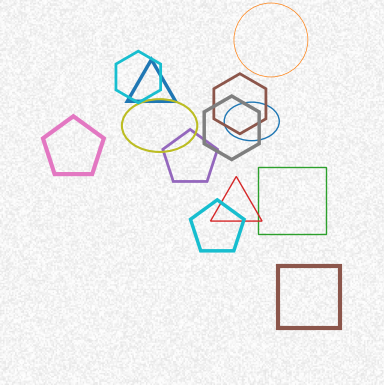[{"shape": "triangle", "thickness": 2.5, "radius": 0.36, "center": [0.393, 0.773]}, {"shape": "oval", "thickness": 1, "radius": 0.36, "center": [0.654, 0.685]}, {"shape": "circle", "thickness": 0.5, "radius": 0.48, "center": [0.704, 0.896]}, {"shape": "square", "thickness": 1, "radius": 0.44, "center": [0.759, 0.479]}, {"shape": "triangle", "thickness": 1, "radius": 0.39, "center": [0.614, 0.464]}, {"shape": "pentagon", "thickness": 2, "radius": 0.37, "center": [0.494, 0.589]}, {"shape": "hexagon", "thickness": 2, "radius": 0.39, "center": [0.623, 0.73]}, {"shape": "square", "thickness": 3, "radius": 0.4, "center": [0.803, 0.229]}, {"shape": "pentagon", "thickness": 3, "radius": 0.42, "center": [0.191, 0.615]}, {"shape": "hexagon", "thickness": 2.5, "radius": 0.41, "center": [0.602, 0.668]}, {"shape": "oval", "thickness": 1.5, "radius": 0.49, "center": [0.414, 0.674]}, {"shape": "hexagon", "thickness": 2, "radius": 0.34, "center": [0.359, 0.8]}, {"shape": "pentagon", "thickness": 2.5, "radius": 0.37, "center": [0.564, 0.408]}]